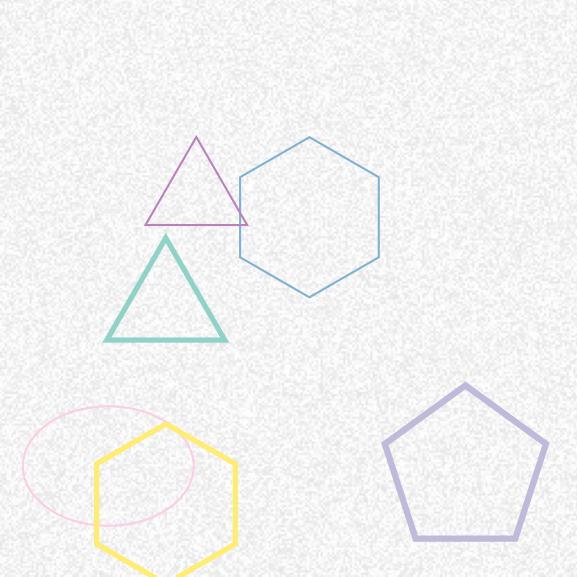[{"shape": "triangle", "thickness": 2.5, "radius": 0.59, "center": [0.287, 0.469]}, {"shape": "pentagon", "thickness": 3, "radius": 0.73, "center": [0.806, 0.185]}, {"shape": "hexagon", "thickness": 1, "radius": 0.69, "center": [0.536, 0.623]}, {"shape": "oval", "thickness": 1, "radius": 0.74, "center": [0.187, 0.192]}, {"shape": "triangle", "thickness": 1, "radius": 0.51, "center": [0.34, 0.66]}, {"shape": "hexagon", "thickness": 2.5, "radius": 0.69, "center": [0.287, 0.127]}]